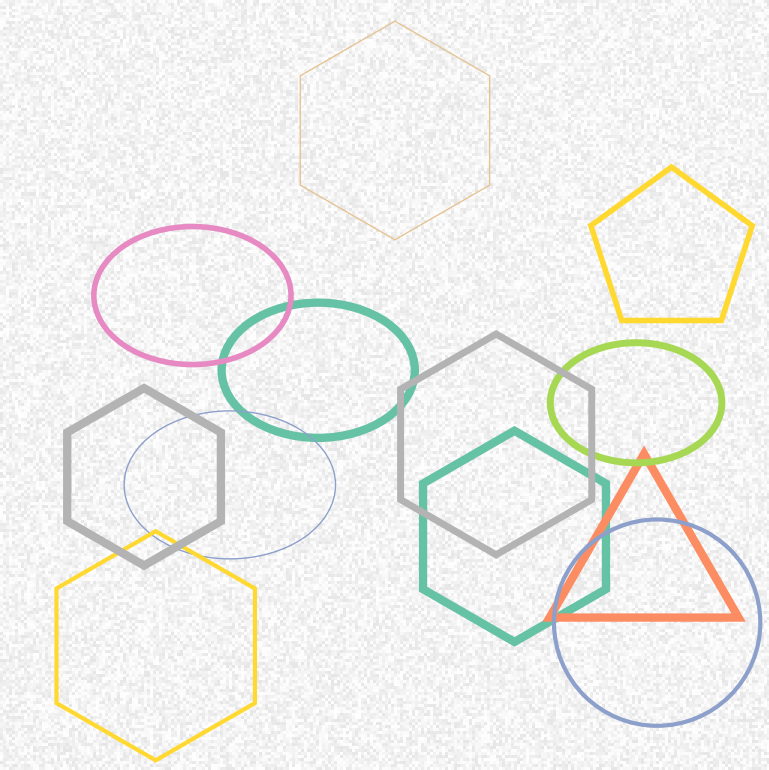[{"shape": "oval", "thickness": 3, "radius": 0.63, "center": [0.413, 0.519]}, {"shape": "hexagon", "thickness": 3, "radius": 0.69, "center": [0.668, 0.303]}, {"shape": "triangle", "thickness": 3, "radius": 0.71, "center": [0.836, 0.269]}, {"shape": "oval", "thickness": 0.5, "radius": 0.69, "center": [0.298, 0.37]}, {"shape": "circle", "thickness": 1.5, "radius": 0.67, "center": [0.853, 0.191]}, {"shape": "oval", "thickness": 2, "radius": 0.64, "center": [0.25, 0.616]}, {"shape": "oval", "thickness": 2.5, "radius": 0.56, "center": [0.826, 0.477]}, {"shape": "pentagon", "thickness": 2, "radius": 0.55, "center": [0.872, 0.673]}, {"shape": "hexagon", "thickness": 1.5, "radius": 0.74, "center": [0.202, 0.161]}, {"shape": "hexagon", "thickness": 0.5, "radius": 0.71, "center": [0.513, 0.831]}, {"shape": "hexagon", "thickness": 3, "radius": 0.58, "center": [0.187, 0.381]}, {"shape": "hexagon", "thickness": 2.5, "radius": 0.72, "center": [0.644, 0.423]}]